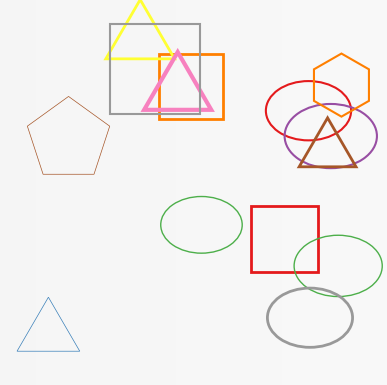[{"shape": "square", "thickness": 2, "radius": 0.43, "center": [0.735, 0.379]}, {"shape": "oval", "thickness": 1.5, "radius": 0.55, "center": [0.796, 0.712]}, {"shape": "triangle", "thickness": 0.5, "radius": 0.47, "center": [0.125, 0.135]}, {"shape": "oval", "thickness": 1, "radius": 0.53, "center": [0.52, 0.416]}, {"shape": "oval", "thickness": 1, "radius": 0.57, "center": [0.873, 0.309]}, {"shape": "oval", "thickness": 1.5, "radius": 0.6, "center": [0.854, 0.647]}, {"shape": "square", "thickness": 2, "radius": 0.42, "center": [0.493, 0.775]}, {"shape": "hexagon", "thickness": 1.5, "radius": 0.41, "center": [0.881, 0.779]}, {"shape": "triangle", "thickness": 2, "radius": 0.51, "center": [0.362, 0.898]}, {"shape": "pentagon", "thickness": 0.5, "radius": 0.56, "center": [0.177, 0.638]}, {"shape": "triangle", "thickness": 2, "radius": 0.42, "center": [0.845, 0.609]}, {"shape": "triangle", "thickness": 3, "radius": 0.5, "center": [0.459, 0.765]}, {"shape": "square", "thickness": 1.5, "radius": 0.58, "center": [0.401, 0.821]}, {"shape": "oval", "thickness": 2, "radius": 0.55, "center": [0.8, 0.175]}]